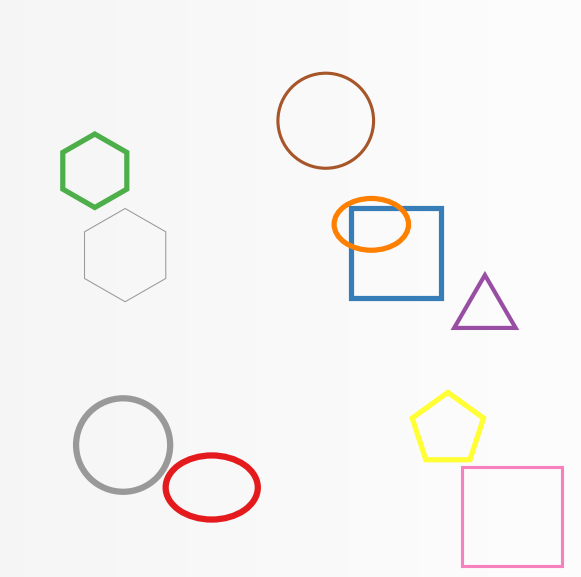[{"shape": "oval", "thickness": 3, "radius": 0.4, "center": [0.364, 0.155]}, {"shape": "square", "thickness": 2.5, "radius": 0.39, "center": [0.681, 0.561]}, {"shape": "hexagon", "thickness": 2.5, "radius": 0.32, "center": [0.163, 0.703]}, {"shape": "triangle", "thickness": 2, "radius": 0.31, "center": [0.834, 0.462]}, {"shape": "oval", "thickness": 2.5, "radius": 0.32, "center": [0.639, 0.611]}, {"shape": "pentagon", "thickness": 2.5, "radius": 0.32, "center": [0.771, 0.255]}, {"shape": "circle", "thickness": 1.5, "radius": 0.41, "center": [0.56, 0.79]}, {"shape": "square", "thickness": 1.5, "radius": 0.43, "center": [0.881, 0.105]}, {"shape": "circle", "thickness": 3, "radius": 0.4, "center": [0.212, 0.228]}, {"shape": "hexagon", "thickness": 0.5, "radius": 0.4, "center": [0.215, 0.557]}]